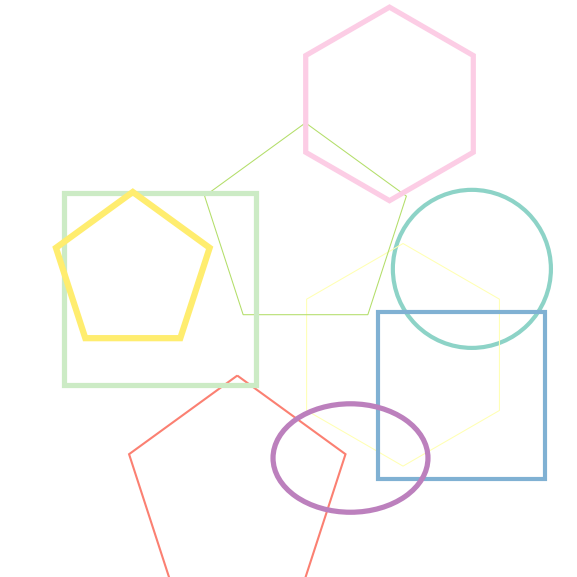[{"shape": "circle", "thickness": 2, "radius": 0.68, "center": [0.817, 0.534]}, {"shape": "hexagon", "thickness": 0.5, "radius": 0.96, "center": [0.698, 0.385]}, {"shape": "pentagon", "thickness": 1, "radius": 0.99, "center": [0.411, 0.152]}, {"shape": "square", "thickness": 2, "radius": 0.72, "center": [0.799, 0.314]}, {"shape": "pentagon", "thickness": 0.5, "radius": 0.92, "center": [0.529, 0.603]}, {"shape": "hexagon", "thickness": 2.5, "radius": 0.84, "center": [0.674, 0.819]}, {"shape": "oval", "thickness": 2.5, "radius": 0.67, "center": [0.607, 0.206]}, {"shape": "square", "thickness": 2.5, "radius": 0.83, "center": [0.277, 0.499]}, {"shape": "pentagon", "thickness": 3, "radius": 0.7, "center": [0.23, 0.527]}]